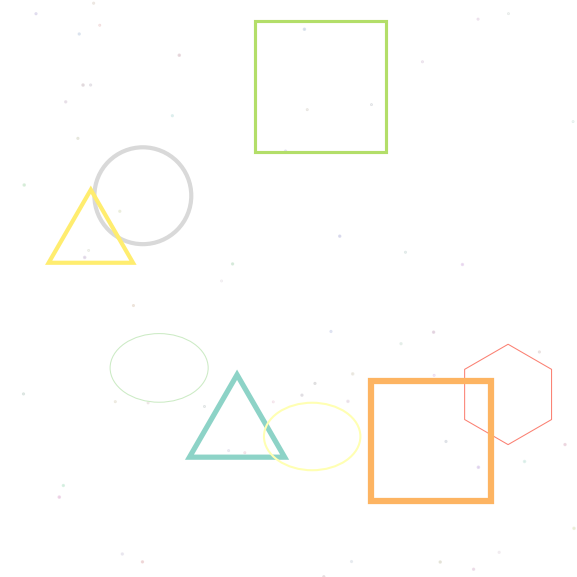[{"shape": "triangle", "thickness": 2.5, "radius": 0.48, "center": [0.41, 0.255]}, {"shape": "oval", "thickness": 1, "radius": 0.42, "center": [0.541, 0.243]}, {"shape": "hexagon", "thickness": 0.5, "radius": 0.43, "center": [0.88, 0.316]}, {"shape": "square", "thickness": 3, "radius": 0.52, "center": [0.747, 0.235]}, {"shape": "square", "thickness": 1.5, "radius": 0.57, "center": [0.555, 0.849]}, {"shape": "circle", "thickness": 2, "radius": 0.42, "center": [0.247, 0.66]}, {"shape": "oval", "thickness": 0.5, "radius": 0.42, "center": [0.276, 0.362]}, {"shape": "triangle", "thickness": 2, "radius": 0.42, "center": [0.157, 0.586]}]